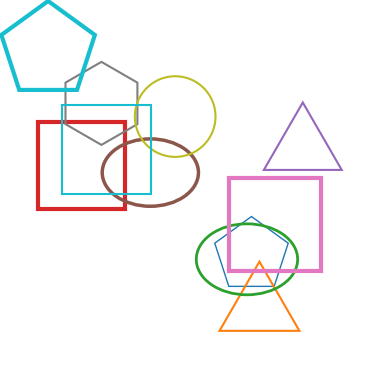[{"shape": "pentagon", "thickness": 1, "radius": 0.5, "center": [0.653, 0.337]}, {"shape": "triangle", "thickness": 1.5, "radius": 0.6, "center": [0.674, 0.201]}, {"shape": "oval", "thickness": 2, "radius": 0.66, "center": [0.641, 0.326]}, {"shape": "square", "thickness": 3, "radius": 0.56, "center": [0.211, 0.57]}, {"shape": "triangle", "thickness": 1.5, "radius": 0.58, "center": [0.786, 0.617]}, {"shape": "oval", "thickness": 2.5, "radius": 0.62, "center": [0.39, 0.552]}, {"shape": "square", "thickness": 3, "radius": 0.6, "center": [0.714, 0.418]}, {"shape": "hexagon", "thickness": 1.5, "radius": 0.54, "center": [0.263, 0.731]}, {"shape": "circle", "thickness": 1.5, "radius": 0.52, "center": [0.455, 0.697]}, {"shape": "square", "thickness": 1.5, "radius": 0.58, "center": [0.276, 0.612]}, {"shape": "pentagon", "thickness": 3, "radius": 0.64, "center": [0.125, 0.87]}]